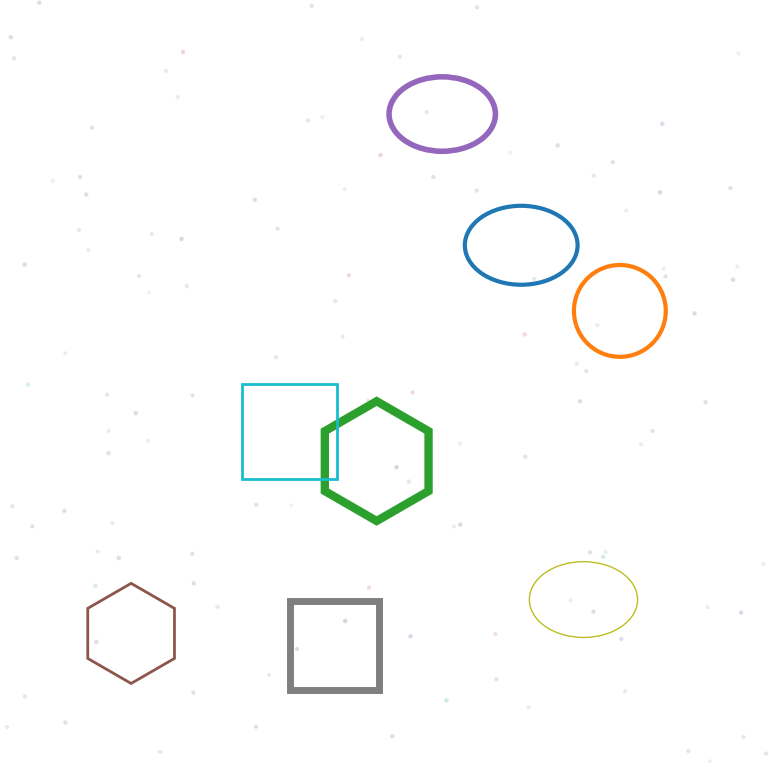[{"shape": "oval", "thickness": 1.5, "radius": 0.37, "center": [0.677, 0.681]}, {"shape": "circle", "thickness": 1.5, "radius": 0.3, "center": [0.805, 0.596]}, {"shape": "hexagon", "thickness": 3, "radius": 0.39, "center": [0.489, 0.401]}, {"shape": "oval", "thickness": 2, "radius": 0.35, "center": [0.574, 0.852]}, {"shape": "hexagon", "thickness": 1, "radius": 0.33, "center": [0.17, 0.177]}, {"shape": "square", "thickness": 2.5, "radius": 0.29, "center": [0.434, 0.162]}, {"shape": "oval", "thickness": 0.5, "radius": 0.35, "center": [0.758, 0.221]}, {"shape": "square", "thickness": 1, "radius": 0.31, "center": [0.376, 0.439]}]